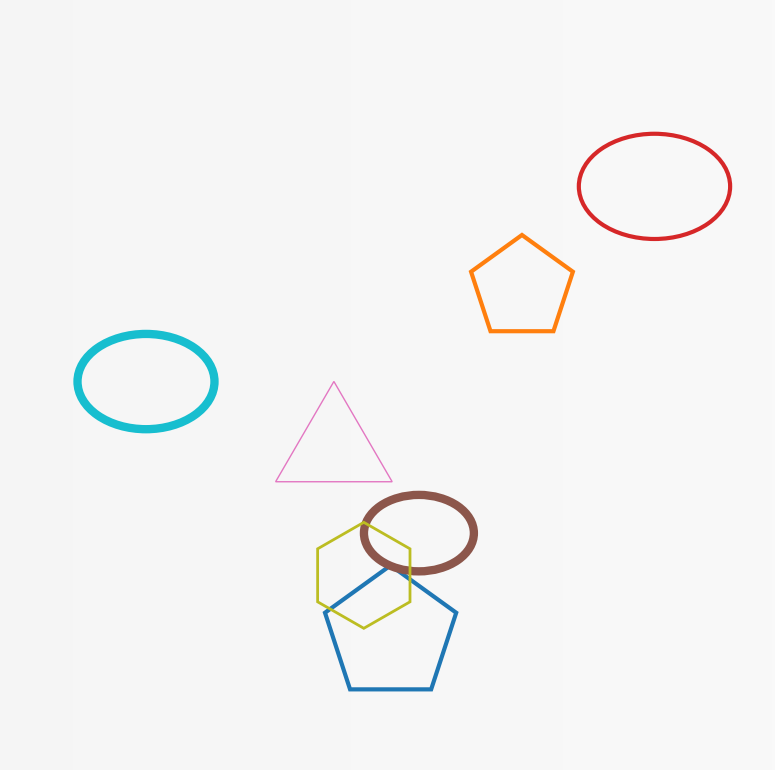[{"shape": "pentagon", "thickness": 1.5, "radius": 0.45, "center": [0.504, 0.177]}, {"shape": "pentagon", "thickness": 1.5, "radius": 0.35, "center": [0.674, 0.626]}, {"shape": "oval", "thickness": 1.5, "radius": 0.49, "center": [0.844, 0.758]}, {"shape": "oval", "thickness": 3, "radius": 0.35, "center": [0.541, 0.308]}, {"shape": "triangle", "thickness": 0.5, "radius": 0.43, "center": [0.431, 0.418]}, {"shape": "hexagon", "thickness": 1, "radius": 0.34, "center": [0.469, 0.253]}, {"shape": "oval", "thickness": 3, "radius": 0.44, "center": [0.188, 0.504]}]